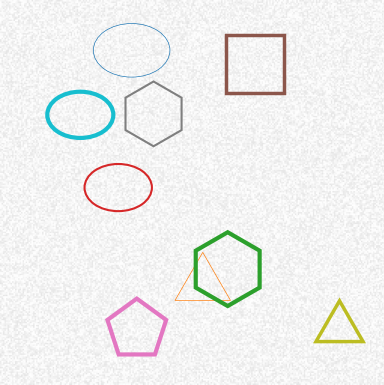[{"shape": "oval", "thickness": 0.5, "radius": 0.5, "center": [0.342, 0.869]}, {"shape": "triangle", "thickness": 0.5, "radius": 0.42, "center": [0.527, 0.261]}, {"shape": "hexagon", "thickness": 3, "radius": 0.48, "center": [0.591, 0.301]}, {"shape": "oval", "thickness": 1.5, "radius": 0.44, "center": [0.307, 0.513]}, {"shape": "square", "thickness": 2.5, "radius": 0.38, "center": [0.663, 0.834]}, {"shape": "pentagon", "thickness": 3, "radius": 0.4, "center": [0.355, 0.144]}, {"shape": "hexagon", "thickness": 1.5, "radius": 0.42, "center": [0.399, 0.704]}, {"shape": "triangle", "thickness": 2.5, "radius": 0.35, "center": [0.882, 0.148]}, {"shape": "oval", "thickness": 3, "radius": 0.43, "center": [0.209, 0.702]}]